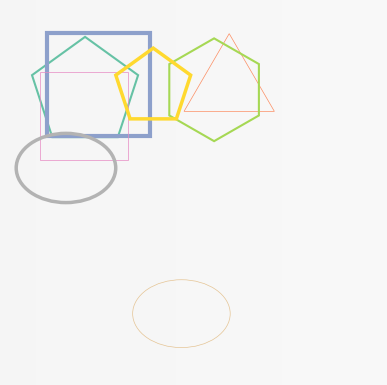[{"shape": "pentagon", "thickness": 1.5, "radius": 0.72, "center": [0.22, 0.76]}, {"shape": "triangle", "thickness": 0.5, "radius": 0.67, "center": [0.591, 0.778]}, {"shape": "square", "thickness": 3, "radius": 0.67, "center": [0.254, 0.78]}, {"shape": "square", "thickness": 0.5, "radius": 0.57, "center": [0.217, 0.698]}, {"shape": "hexagon", "thickness": 1.5, "radius": 0.67, "center": [0.553, 0.767]}, {"shape": "pentagon", "thickness": 2.5, "radius": 0.51, "center": [0.395, 0.773]}, {"shape": "oval", "thickness": 0.5, "radius": 0.63, "center": [0.468, 0.185]}, {"shape": "oval", "thickness": 2.5, "radius": 0.64, "center": [0.17, 0.564]}]